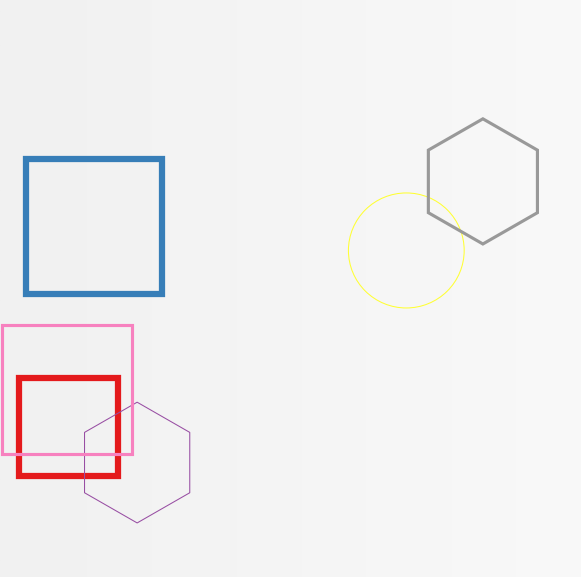[{"shape": "square", "thickness": 3, "radius": 0.42, "center": [0.118, 0.26]}, {"shape": "square", "thickness": 3, "radius": 0.59, "center": [0.162, 0.607]}, {"shape": "hexagon", "thickness": 0.5, "radius": 0.52, "center": [0.236, 0.198]}, {"shape": "circle", "thickness": 0.5, "radius": 0.5, "center": [0.699, 0.565]}, {"shape": "square", "thickness": 1.5, "radius": 0.56, "center": [0.115, 0.324]}, {"shape": "hexagon", "thickness": 1.5, "radius": 0.54, "center": [0.831, 0.685]}]